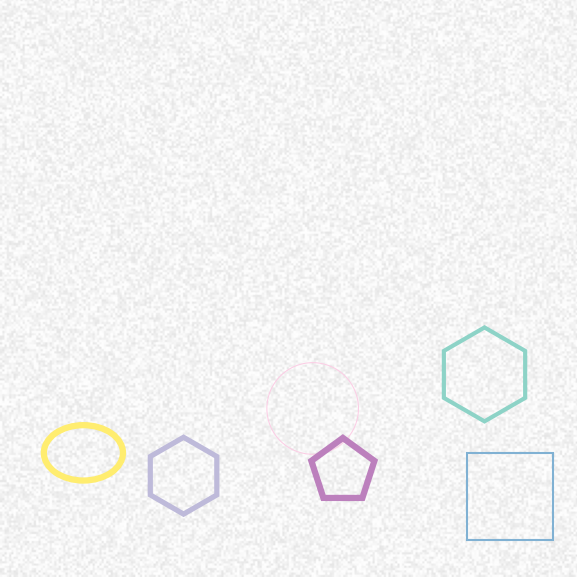[{"shape": "hexagon", "thickness": 2, "radius": 0.41, "center": [0.839, 0.351]}, {"shape": "hexagon", "thickness": 2.5, "radius": 0.33, "center": [0.318, 0.175]}, {"shape": "square", "thickness": 1, "radius": 0.37, "center": [0.883, 0.139]}, {"shape": "circle", "thickness": 0.5, "radius": 0.4, "center": [0.541, 0.292]}, {"shape": "pentagon", "thickness": 3, "radius": 0.29, "center": [0.594, 0.183]}, {"shape": "oval", "thickness": 3, "radius": 0.34, "center": [0.144, 0.215]}]